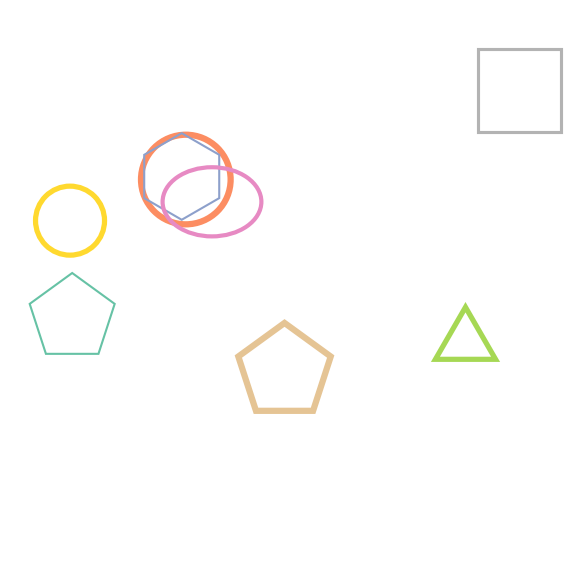[{"shape": "pentagon", "thickness": 1, "radius": 0.39, "center": [0.125, 0.449]}, {"shape": "circle", "thickness": 3, "radius": 0.39, "center": [0.322, 0.688]}, {"shape": "hexagon", "thickness": 1, "radius": 0.37, "center": [0.315, 0.694]}, {"shape": "oval", "thickness": 2, "radius": 0.43, "center": [0.367, 0.65]}, {"shape": "triangle", "thickness": 2.5, "radius": 0.3, "center": [0.806, 0.407]}, {"shape": "circle", "thickness": 2.5, "radius": 0.3, "center": [0.121, 0.617]}, {"shape": "pentagon", "thickness": 3, "radius": 0.42, "center": [0.493, 0.356]}, {"shape": "square", "thickness": 1.5, "radius": 0.36, "center": [0.9, 0.842]}]